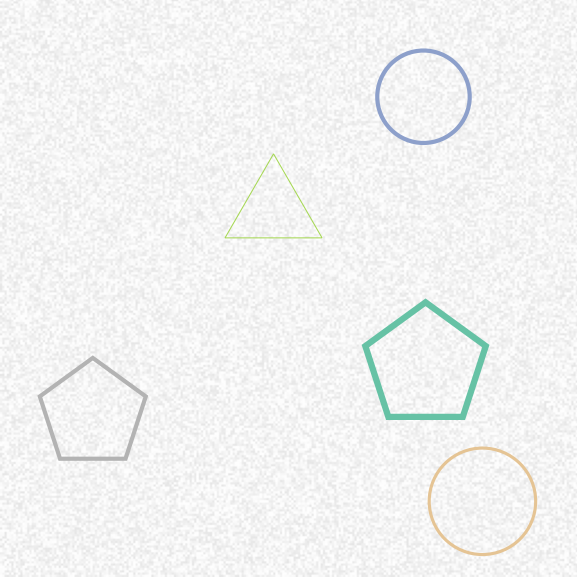[{"shape": "pentagon", "thickness": 3, "radius": 0.55, "center": [0.737, 0.366]}, {"shape": "circle", "thickness": 2, "radius": 0.4, "center": [0.733, 0.832]}, {"shape": "triangle", "thickness": 0.5, "radius": 0.48, "center": [0.474, 0.636]}, {"shape": "circle", "thickness": 1.5, "radius": 0.46, "center": [0.835, 0.131]}, {"shape": "pentagon", "thickness": 2, "radius": 0.48, "center": [0.161, 0.283]}]